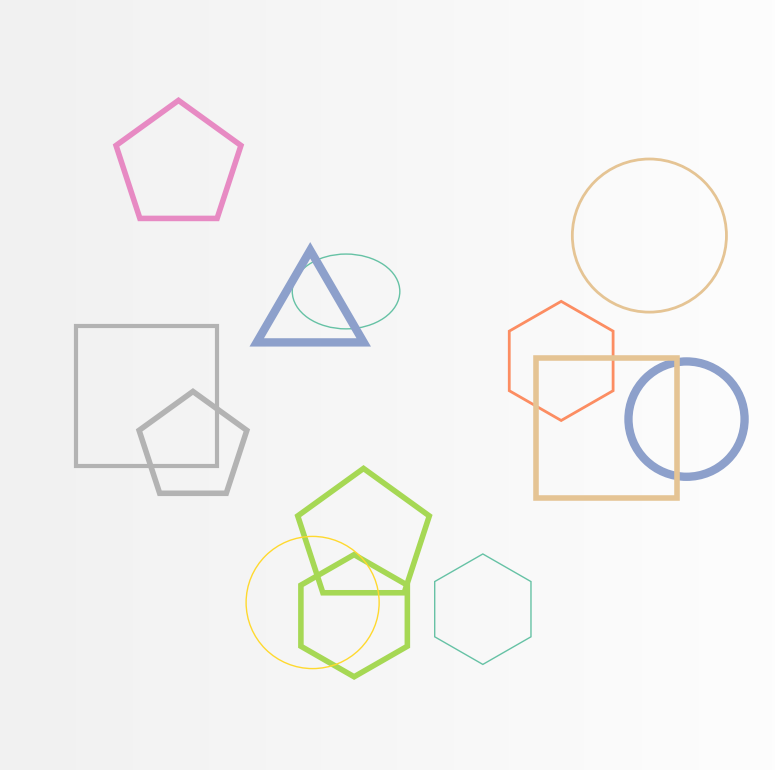[{"shape": "oval", "thickness": 0.5, "radius": 0.35, "center": [0.447, 0.621]}, {"shape": "hexagon", "thickness": 0.5, "radius": 0.36, "center": [0.623, 0.209]}, {"shape": "hexagon", "thickness": 1, "radius": 0.39, "center": [0.724, 0.531]}, {"shape": "triangle", "thickness": 3, "radius": 0.4, "center": [0.4, 0.595]}, {"shape": "circle", "thickness": 3, "radius": 0.37, "center": [0.886, 0.456]}, {"shape": "pentagon", "thickness": 2, "radius": 0.42, "center": [0.23, 0.785]}, {"shape": "hexagon", "thickness": 2, "radius": 0.4, "center": [0.457, 0.2]}, {"shape": "pentagon", "thickness": 2, "radius": 0.45, "center": [0.469, 0.302]}, {"shape": "circle", "thickness": 0.5, "radius": 0.43, "center": [0.403, 0.218]}, {"shape": "square", "thickness": 2, "radius": 0.45, "center": [0.782, 0.444]}, {"shape": "circle", "thickness": 1, "radius": 0.5, "center": [0.838, 0.694]}, {"shape": "square", "thickness": 1.5, "radius": 0.45, "center": [0.189, 0.486]}, {"shape": "pentagon", "thickness": 2, "radius": 0.37, "center": [0.249, 0.418]}]